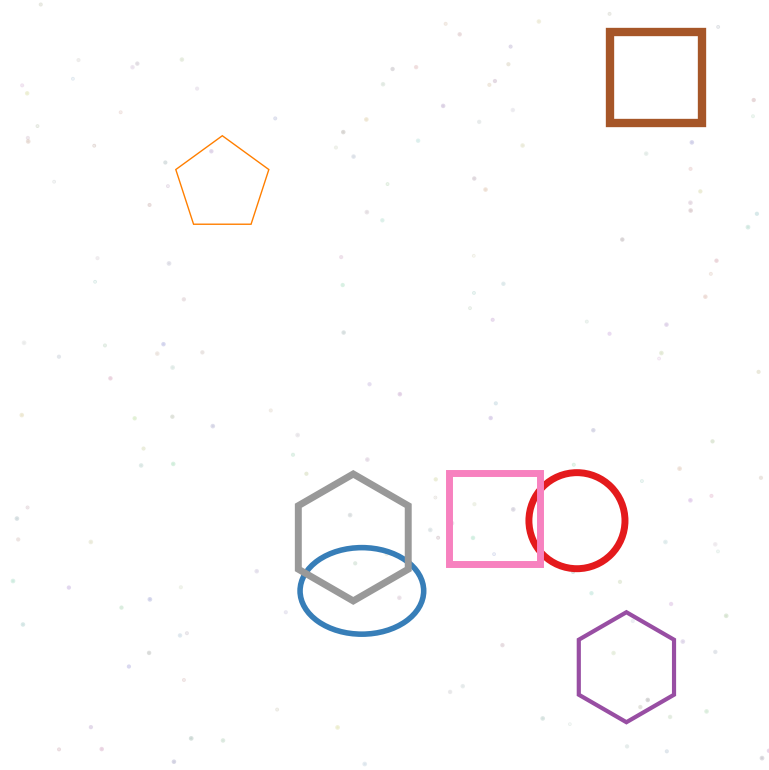[{"shape": "circle", "thickness": 2.5, "radius": 0.31, "center": [0.749, 0.324]}, {"shape": "oval", "thickness": 2, "radius": 0.4, "center": [0.47, 0.233]}, {"shape": "hexagon", "thickness": 1.5, "radius": 0.36, "center": [0.814, 0.133]}, {"shape": "pentagon", "thickness": 0.5, "radius": 0.32, "center": [0.289, 0.76]}, {"shape": "square", "thickness": 3, "radius": 0.3, "center": [0.852, 0.899]}, {"shape": "square", "thickness": 2.5, "radius": 0.3, "center": [0.642, 0.326]}, {"shape": "hexagon", "thickness": 2.5, "radius": 0.41, "center": [0.459, 0.302]}]